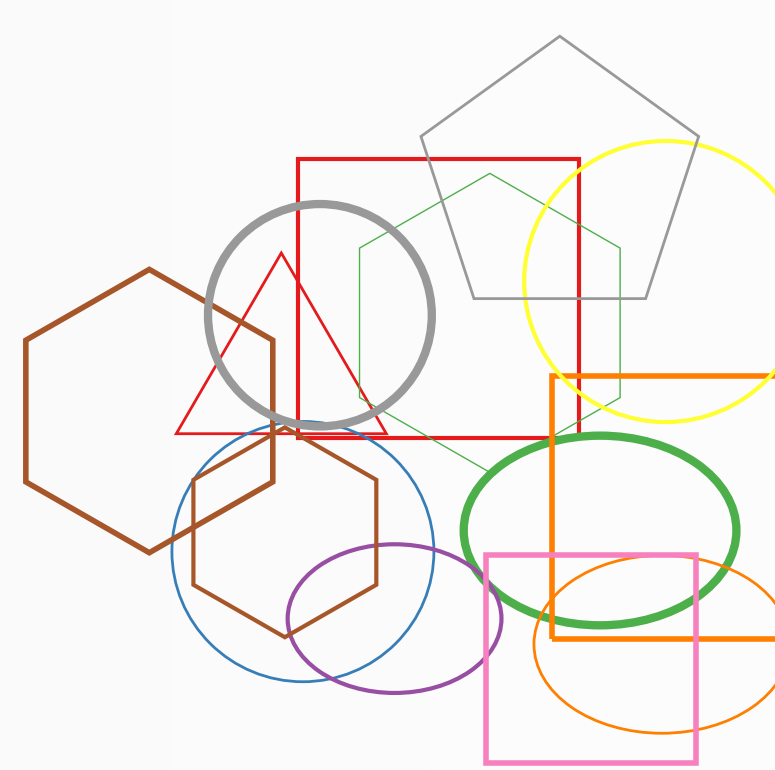[{"shape": "square", "thickness": 1.5, "radius": 0.9, "center": [0.565, 0.613]}, {"shape": "triangle", "thickness": 1, "radius": 0.78, "center": [0.363, 0.515]}, {"shape": "circle", "thickness": 1, "radius": 0.85, "center": [0.391, 0.284]}, {"shape": "hexagon", "thickness": 0.5, "radius": 0.97, "center": [0.632, 0.581]}, {"shape": "oval", "thickness": 3, "radius": 0.88, "center": [0.774, 0.311]}, {"shape": "oval", "thickness": 1.5, "radius": 0.69, "center": [0.509, 0.197]}, {"shape": "square", "thickness": 2, "radius": 0.85, "center": [0.883, 0.34]}, {"shape": "oval", "thickness": 1, "radius": 0.83, "center": [0.854, 0.163]}, {"shape": "circle", "thickness": 1.5, "radius": 0.91, "center": [0.859, 0.634]}, {"shape": "hexagon", "thickness": 1.5, "radius": 0.68, "center": [0.368, 0.309]}, {"shape": "hexagon", "thickness": 2, "radius": 0.92, "center": [0.193, 0.466]}, {"shape": "square", "thickness": 2, "radius": 0.68, "center": [0.763, 0.144]}, {"shape": "circle", "thickness": 3, "radius": 0.72, "center": [0.413, 0.591]}, {"shape": "pentagon", "thickness": 1, "radius": 0.94, "center": [0.722, 0.765]}]